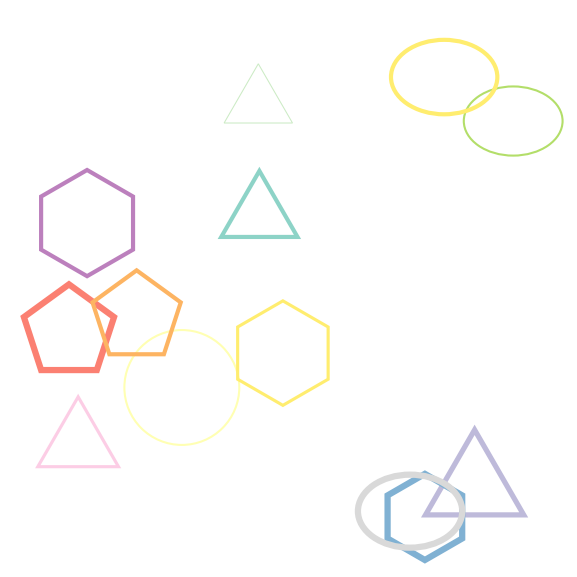[{"shape": "triangle", "thickness": 2, "radius": 0.38, "center": [0.449, 0.627]}, {"shape": "circle", "thickness": 1, "radius": 0.5, "center": [0.315, 0.328]}, {"shape": "triangle", "thickness": 2.5, "radius": 0.49, "center": [0.822, 0.157]}, {"shape": "pentagon", "thickness": 3, "radius": 0.41, "center": [0.119, 0.425]}, {"shape": "hexagon", "thickness": 3, "radius": 0.37, "center": [0.736, 0.104]}, {"shape": "pentagon", "thickness": 2, "radius": 0.4, "center": [0.237, 0.451]}, {"shape": "oval", "thickness": 1, "radius": 0.43, "center": [0.889, 0.79]}, {"shape": "triangle", "thickness": 1.5, "radius": 0.4, "center": [0.135, 0.231]}, {"shape": "oval", "thickness": 3, "radius": 0.45, "center": [0.71, 0.114]}, {"shape": "hexagon", "thickness": 2, "radius": 0.46, "center": [0.151, 0.613]}, {"shape": "triangle", "thickness": 0.5, "radius": 0.34, "center": [0.447, 0.82]}, {"shape": "hexagon", "thickness": 1.5, "radius": 0.45, "center": [0.49, 0.388]}, {"shape": "oval", "thickness": 2, "radius": 0.46, "center": [0.769, 0.866]}]